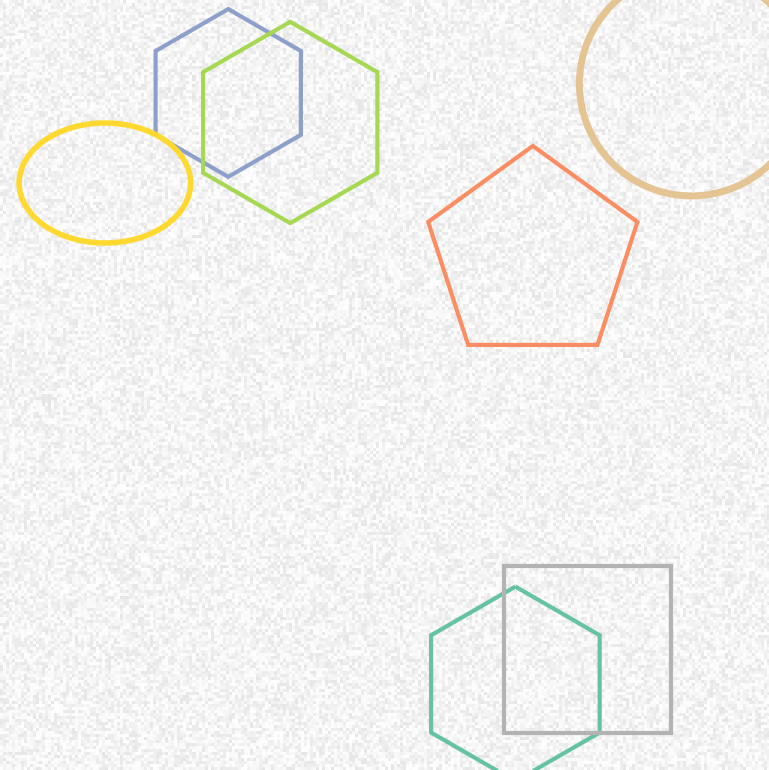[{"shape": "hexagon", "thickness": 1.5, "radius": 0.63, "center": [0.669, 0.112]}, {"shape": "pentagon", "thickness": 1.5, "radius": 0.71, "center": [0.692, 0.668]}, {"shape": "hexagon", "thickness": 1.5, "radius": 0.54, "center": [0.296, 0.879]}, {"shape": "hexagon", "thickness": 1.5, "radius": 0.65, "center": [0.377, 0.841]}, {"shape": "oval", "thickness": 2, "radius": 0.56, "center": [0.136, 0.762]}, {"shape": "circle", "thickness": 2.5, "radius": 0.73, "center": [0.898, 0.891]}, {"shape": "square", "thickness": 1.5, "radius": 0.54, "center": [0.763, 0.156]}]